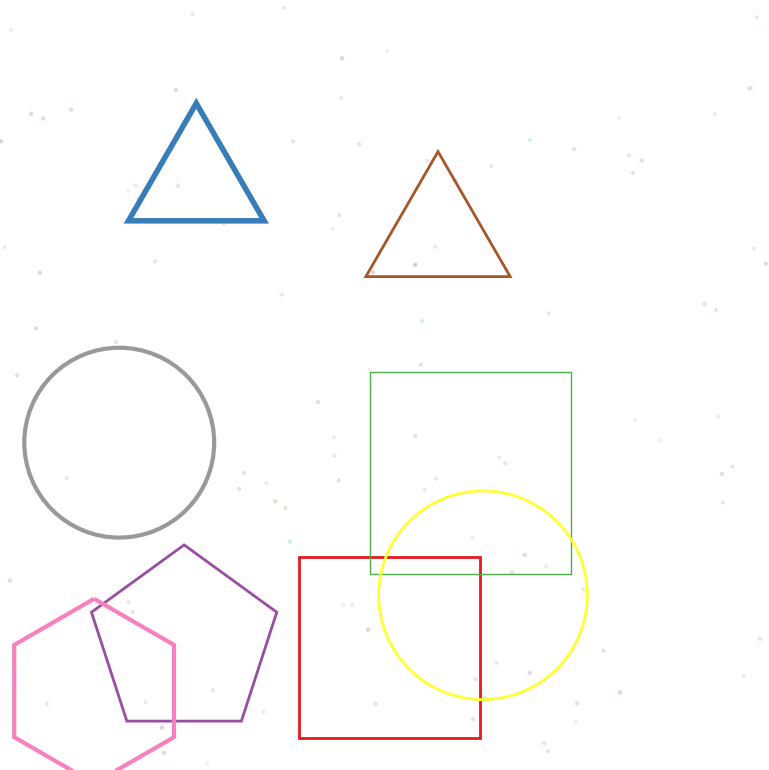[{"shape": "square", "thickness": 1, "radius": 0.59, "center": [0.506, 0.159]}, {"shape": "triangle", "thickness": 2, "radius": 0.51, "center": [0.255, 0.764]}, {"shape": "square", "thickness": 0.5, "radius": 0.65, "center": [0.611, 0.386]}, {"shape": "pentagon", "thickness": 1, "radius": 0.63, "center": [0.239, 0.166]}, {"shape": "circle", "thickness": 1, "radius": 0.68, "center": [0.627, 0.227]}, {"shape": "triangle", "thickness": 1, "radius": 0.54, "center": [0.569, 0.695]}, {"shape": "hexagon", "thickness": 1.5, "radius": 0.6, "center": [0.122, 0.103]}, {"shape": "circle", "thickness": 1.5, "radius": 0.62, "center": [0.155, 0.425]}]